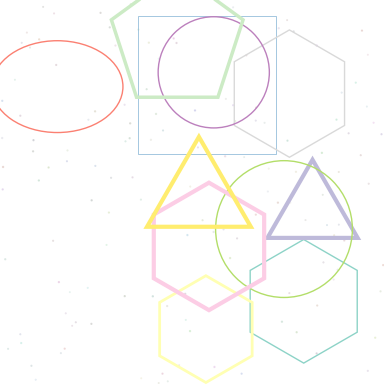[{"shape": "hexagon", "thickness": 1, "radius": 0.8, "center": [0.789, 0.217]}, {"shape": "hexagon", "thickness": 2, "radius": 0.69, "center": [0.535, 0.145]}, {"shape": "triangle", "thickness": 3, "radius": 0.68, "center": [0.812, 0.45]}, {"shape": "oval", "thickness": 1, "radius": 0.85, "center": [0.149, 0.775]}, {"shape": "square", "thickness": 0.5, "radius": 0.89, "center": [0.538, 0.779]}, {"shape": "circle", "thickness": 1, "radius": 0.89, "center": [0.738, 0.405]}, {"shape": "hexagon", "thickness": 3, "radius": 0.83, "center": [0.543, 0.36]}, {"shape": "hexagon", "thickness": 1, "radius": 0.83, "center": [0.752, 0.757]}, {"shape": "circle", "thickness": 1, "radius": 0.72, "center": [0.555, 0.812]}, {"shape": "pentagon", "thickness": 2.5, "radius": 0.9, "center": [0.46, 0.893]}, {"shape": "triangle", "thickness": 3, "radius": 0.78, "center": [0.517, 0.489]}]